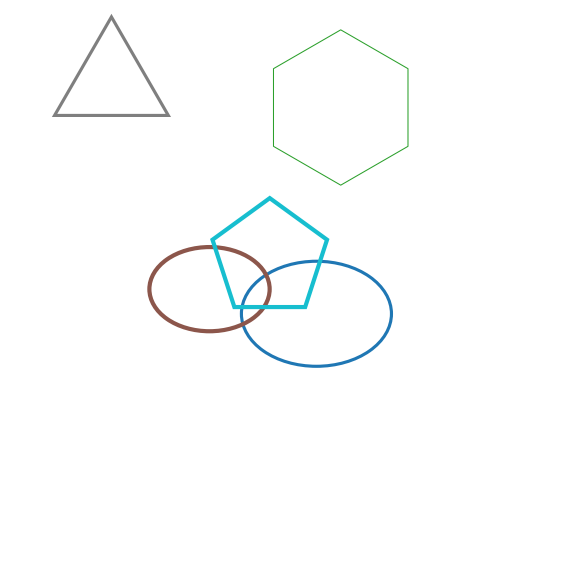[{"shape": "oval", "thickness": 1.5, "radius": 0.65, "center": [0.548, 0.456]}, {"shape": "hexagon", "thickness": 0.5, "radius": 0.67, "center": [0.59, 0.813]}, {"shape": "oval", "thickness": 2, "radius": 0.52, "center": [0.363, 0.498]}, {"shape": "triangle", "thickness": 1.5, "radius": 0.57, "center": [0.193, 0.856]}, {"shape": "pentagon", "thickness": 2, "radius": 0.52, "center": [0.467, 0.552]}]